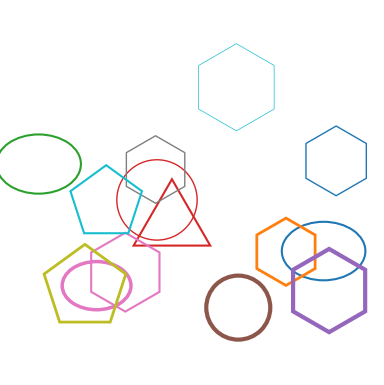[{"shape": "oval", "thickness": 1.5, "radius": 0.54, "center": [0.841, 0.348]}, {"shape": "hexagon", "thickness": 1, "radius": 0.45, "center": [0.873, 0.582]}, {"shape": "hexagon", "thickness": 2, "radius": 0.44, "center": [0.743, 0.346]}, {"shape": "oval", "thickness": 1.5, "radius": 0.55, "center": [0.1, 0.574]}, {"shape": "circle", "thickness": 1, "radius": 0.52, "center": [0.408, 0.481]}, {"shape": "triangle", "thickness": 1.5, "radius": 0.57, "center": [0.447, 0.42]}, {"shape": "hexagon", "thickness": 3, "radius": 0.54, "center": [0.855, 0.245]}, {"shape": "circle", "thickness": 3, "radius": 0.42, "center": [0.619, 0.201]}, {"shape": "oval", "thickness": 2.5, "radius": 0.45, "center": [0.251, 0.258]}, {"shape": "hexagon", "thickness": 1.5, "radius": 0.51, "center": [0.326, 0.293]}, {"shape": "hexagon", "thickness": 1, "radius": 0.44, "center": [0.404, 0.56]}, {"shape": "pentagon", "thickness": 2, "radius": 0.56, "center": [0.221, 0.254]}, {"shape": "pentagon", "thickness": 1.5, "radius": 0.49, "center": [0.276, 0.473]}, {"shape": "hexagon", "thickness": 0.5, "radius": 0.57, "center": [0.614, 0.773]}]